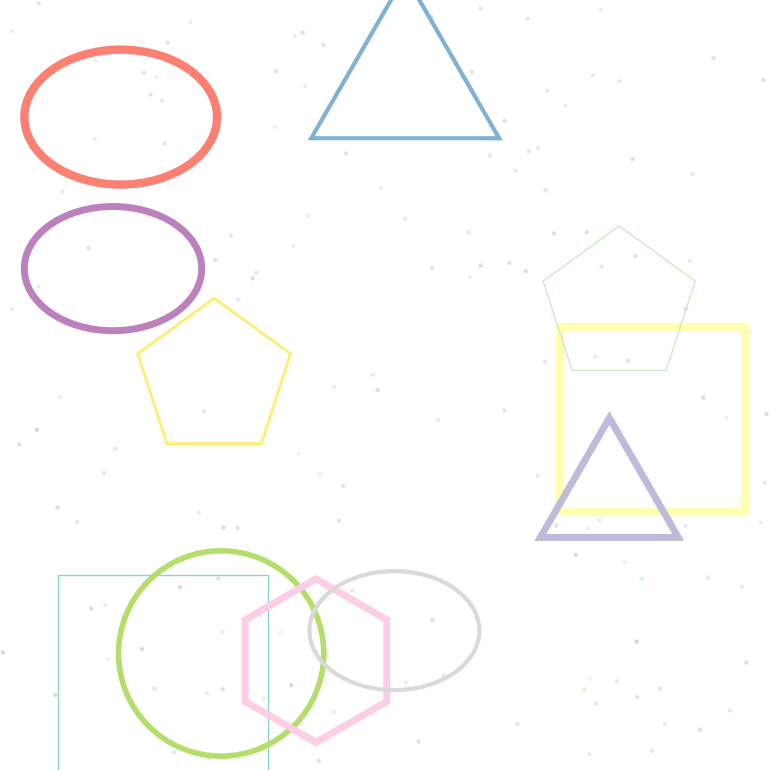[{"shape": "square", "thickness": 0.5, "radius": 0.68, "center": [0.212, 0.117]}, {"shape": "square", "thickness": 3, "radius": 0.6, "center": [0.847, 0.455]}, {"shape": "triangle", "thickness": 2.5, "radius": 0.52, "center": [0.791, 0.354]}, {"shape": "oval", "thickness": 3, "radius": 0.63, "center": [0.157, 0.848]}, {"shape": "triangle", "thickness": 1.5, "radius": 0.7, "center": [0.526, 0.891]}, {"shape": "circle", "thickness": 2, "radius": 0.67, "center": [0.287, 0.151]}, {"shape": "hexagon", "thickness": 2.5, "radius": 0.53, "center": [0.41, 0.142]}, {"shape": "oval", "thickness": 1.5, "radius": 0.55, "center": [0.512, 0.181]}, {"shape": "oval", "thickness": 2.5, "radius": 0.58, "center": [0.147, 0.651]}, {"shape": "pentagon", "thickness": 0.5, "radius": 0.52, "center": [0.804, 0.603]}, {"shape": "pentagon", "thickness": 1, "radius": 0.52, "center": [0.278, 0.508]}]